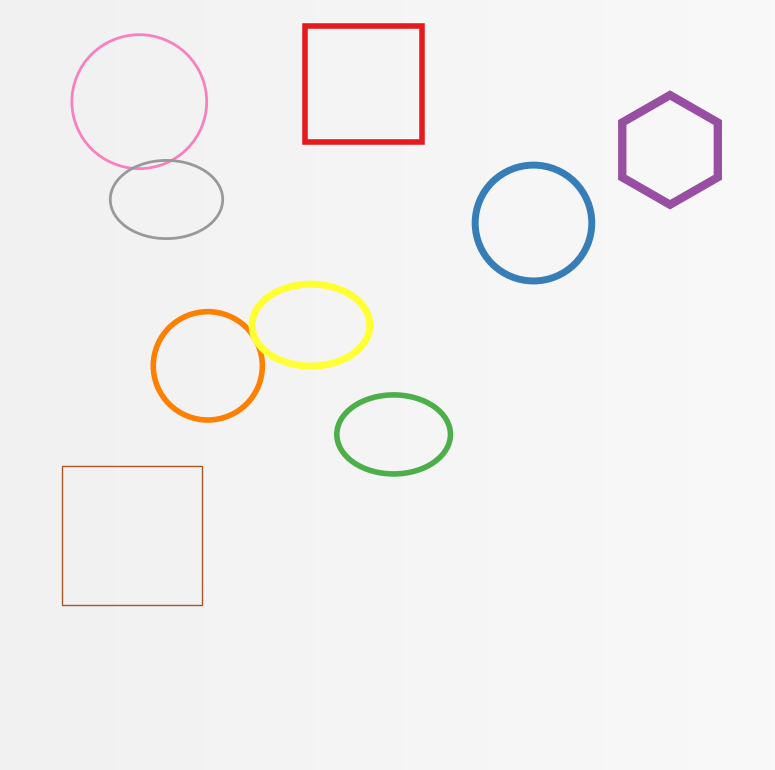[{"shape": "square", "thickness": 2, "radius": 0.37, "center": [0.469, 0.891]}, {"shape": "circle", "thickness": 2.5, "radius": 0.38, "center": [0.688, 0.71]}, {"shape": "oval", "thickness": 2, "radius": 0.37, "center": [0.508, 0.436]}, {"shape": "hexagon", "thickness": 3, "radius": 0.36, "center": [0.865, 0.805]}, {"shape": "circle", "thickness": 2, "radius": 0.35, "center": [0.268, 0.525]}, {"shape": "oval", "thickness": 2.5, "radius": 0.38, "center": [0.401, 0.578]}, {"shape": "square", "thickness": 0.5, "radius": 0.45, "center": [0.171, 0.304]}, {"shape": "circle", "thickness": 1, "radius": 0.43, "center": [0.18, 0.868]}, {"shape": "oval", "thickness": 1, "radius": 0.36, "center": [0.215, 0.741]}]